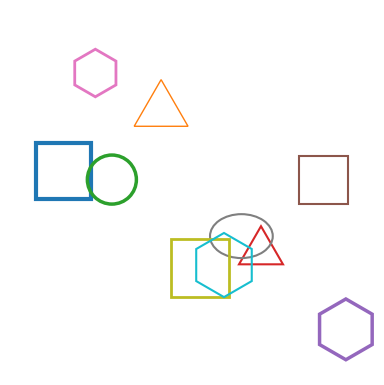[{"shape": "square", "thickness": 3, "radius": 0.36, "center": [0.165, 0.555]}, {"shape": "triangle", "thickness": 1, "radius": 0.4, "center": [0.418, 0.712]}, {"shape": "circle", "thickness": 2.5, "radius": 0.32, "center": [0.291, 0.534]}, {"shape": "triangle", "thickness": 1.5, "radius": 0.33, "center": [0.678, 0.346]}, {"shape": "hexagon", "thickness": 2.5, "radius": 0.39, "center": [0.898, 0.145]}, {"shape": "square", "thickness": 1.5, "radius": 0.32, "center": [0.84, 0.533]}, {"shape": "hexagon", "thickness": 2, "radius": 0.31, "center": [0.248, 0.81]}, {"shape": "oval", "thickness": 1.5, "radius": 0.41, "center": [0.627, 0.387]}, {"shape": "square", "thickness": 2, "radius": 0.38, "center": [0.519, 0.304]}, {"shape": "hexagon", "thickness": 1.5, "radius": 0.42, "center": [0.582, 0.312]}]